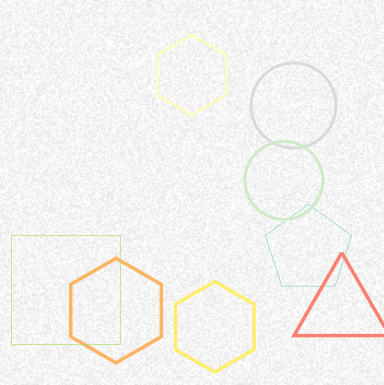[{"shape": "pentagon", "thickness": 0.5, "radius": 0.59, "center": [0.801, 0.352]}, {"shape": "hexagon", "thickness": 1.5, "radius": 0.52, "center": [0.498, 0.805]}, {"shape": "triangle", "thickness": 2.5, "radius": 0.72, "center": [0.888, 0.2]}, {"shape": "hexagon", "thickness": 2.5, "radius": 0.68, "center": [0.301, 0.193]}, {"shape": "square", "thickness": 0.5, "radius": 0.71, "center": [0.17, 0.247]}, {"shape": "circle", "thickness": 2, "radius": 0.55, "center": [0.762, 0.726]}, {"shape": "circle", "thickness": 2, "radius": 0.51, "center": [0.737, 0.532]}, {"shape": "hexagon", "thickness": 2.5, "radius": 0.59, "center": [0.558, 0.151]}]